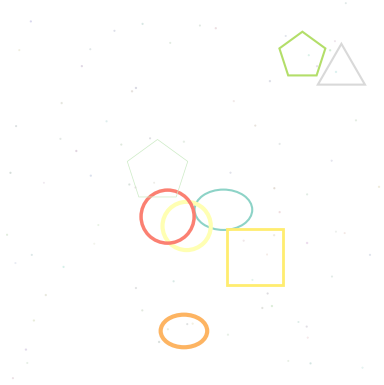[{"shape": "oval", "thickness": 1.5, "radius": 0.37, "center": [0.58, 0.455]}, {"shape": "circle", "thickness": 3, "radius": 0.31, "center": [0.485, 0.413]}, {"shape": "circle", "thickness": 2.5, "radius": 0.34, "center": [0.435, 0.437]}, {"shape": "oval", "thickness": 3, "radius": 0.3, "center": [0.478, 0.14]}, {"shape": "pentagon", "thickness": 1.5, "radius": 0.31, "center": [0.785, 0.855]}, {"shape": "triangle", "thickness": 1.5, "radius": 0.35, "center": [0.887, 0.816]}, {"shape": "pentagon", "thickness": 0.5, "radius": 0.41, "center": [0.409, 0.555]}, {"shape": "square", "thickness": 2, "radius": 0.36, "center": [0.662, 0.332]}]